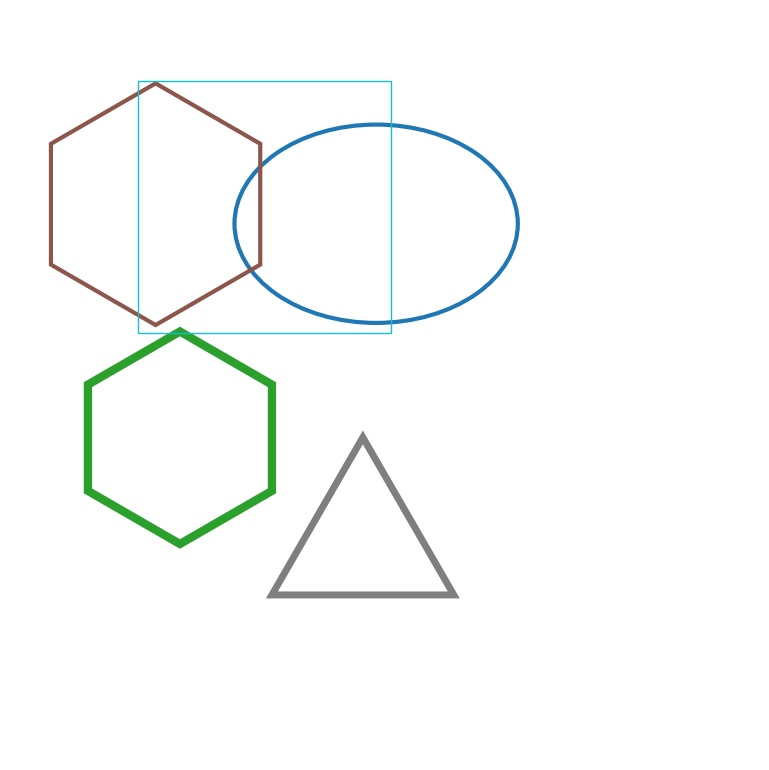[{"shape": "oval", "thickness": 1.5, "radius": 0.92, "center": [0.489, 0.709]}, {"shape": "hexagon", "thickness": 3, "radius": 0.69, "center": [0.234, 0.431]}, {"shape": "hexagon", "thickness": 1.5, "radius": 0.78, "center": [0.202, 0.735]}, {"shape": "triangle", "thickness": 2.5, "radius": 0.68, "center": [0.471, 0.296]}, {"shape": "square", "thickness": 0.5, "radius": 0.82, "center": [0.343, 0.732]}]